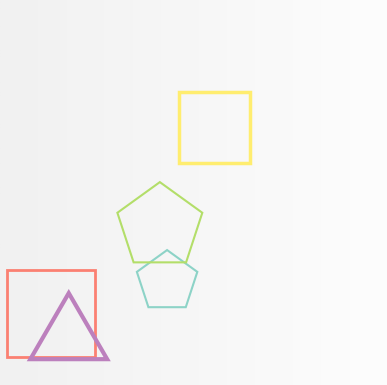[{"shape": "pentagon", "thickness": 1.5, "radius": 0.41, "center": [0.431, 0.268]}, {"shape": "square", "thickness": 2, "radius": 0.57, "center": [0.132, 0.185]}, {"shape": "pentagon", "thickness": 1.5, "radius": 0.58, "center": [0.413, 0.412]}, {"shape": "triangle", "thickness": 3, "radius": 0.57, "center": [0.177, 0.124]}, {"shape": "square", "thickness": 2.5, "radius": 0.46, "center": [0.554, 0.669]}]